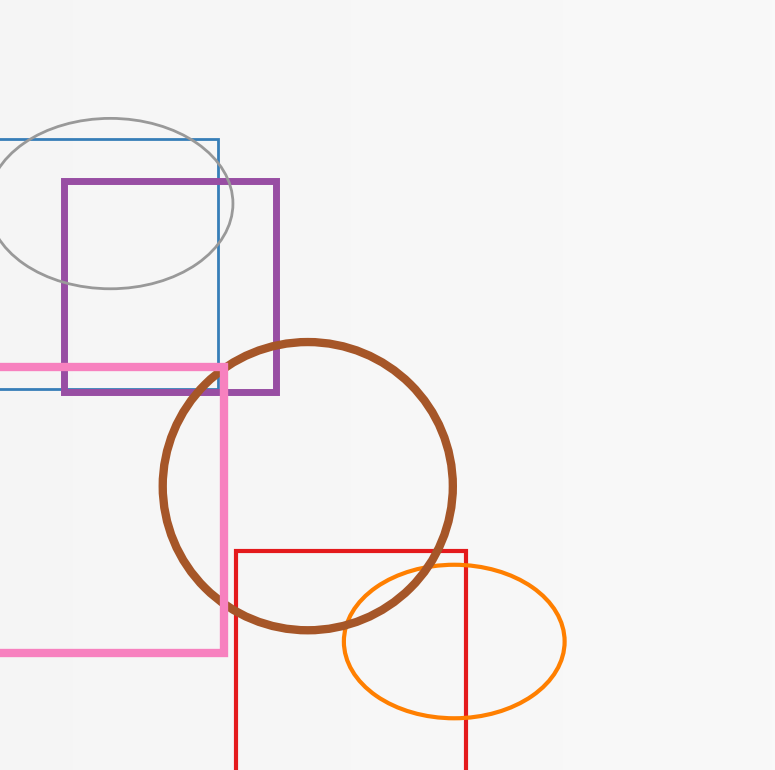[{"shape": "square", "thickness": 1.5, "radius": 0.74, "center": [0.452, 0.136]}, {"shape": "square", "thickness": 1, "radius": 0.81, "center": [0.118, 0.657]}, {"shape": "square", "thickness": 2.5, "radius": 0.68, "center": [0.219, 0.628]}, {"shape": "oval", "thickness": 1.5, "radius": 0.71, "center": [0.586, 0.167]}, {"shape": "circle", "thickness": 3, "radius": 0.94, "center": [0.397, 0.369]}, {"shape": "square", "thickness": 3, "radius": 0.93, "center": [0.103, 0.338]}, {"shape": "oval", "thickness": 1, "radius": 0.79, "center": [0.142, 0.736]}]